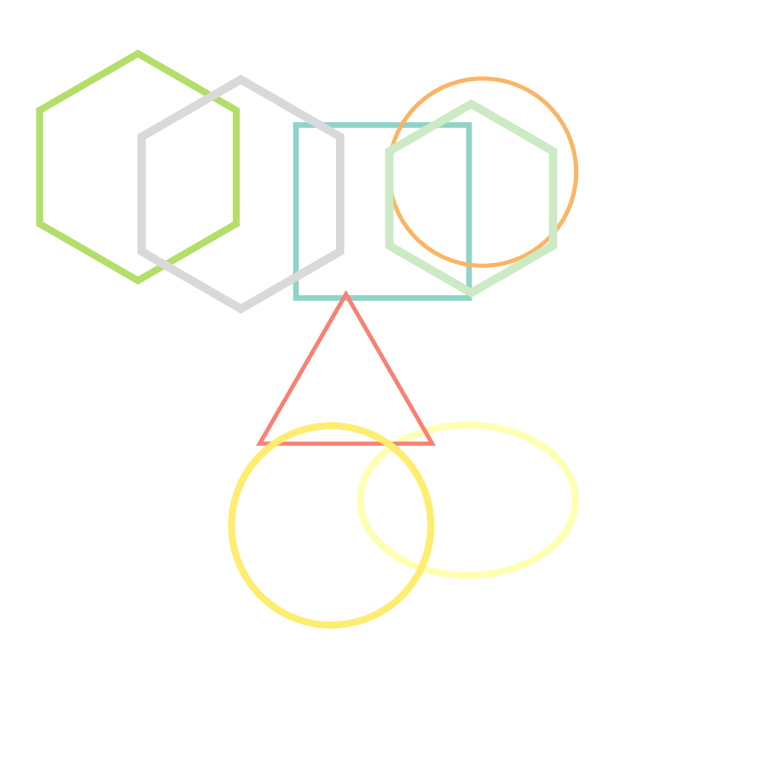[{"shape": "square", "thickness": 2, "radius": 0.56, "center": [0.497, 0.725]}, {"shape": "oval", "thickness": 2.5, "radius": 0.7, "center": [0.608, 0.35]}, {"shape": "triangle", "thickness": 1.5, "radius": 0.65, "center": [0.449, 0.489]}, {"shape": "circle", "thickness": 1.5, "radius": 0.61, "center": [0.627, 0.776]}, {"shape": "hexagon", "thickness": 2.5, "radius": 0.74, "center": [0.179, 0.783]}, {"shape": "hexagon", "thickness": 3, "radius": 0.74, "center": [0.313, 0.748]}, {"shape": "hexagon", "thickness": 3, "radius": 0.61, "center": [0.612, 0.742]}, {"shape": "circle", "thickness": 2.5, "radius": 0.65, "center": [0.43, 0.318]}]